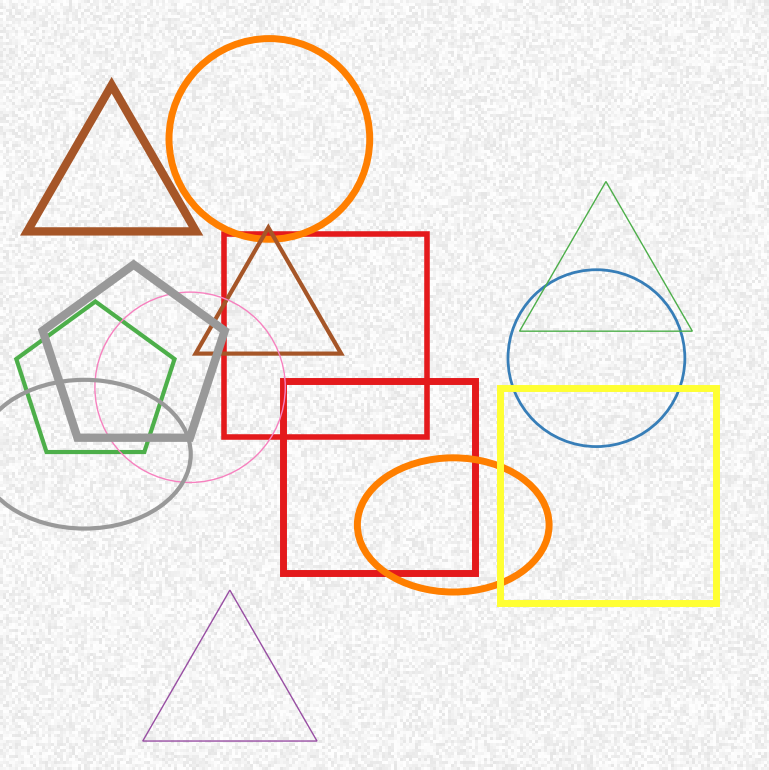[{"shape": "square", "thickness": 2.5, "radius": 0.62, "center": [0.492, 0.381]}, {"shape": "square", "thickness": 2, "radius": 0.66, "center": [0.423, 0.564]}, {"shape": "circle", "thickness": 1, "radius": 0.57, "center": [0.775, 0.535]}, {"shape": "pentagon", "thickness": 1.5, "radius": 0.54, "center": [0.124, 0.5]}, {"shape": "triangle", "thickness": 0.5, "radius": 0.65, "center": [0.787, 0.635]}, {"shape": "triangle", "thickness": 0.5, "radius": 0.65, "center": [0.299, 0.103]}, {"shape": "oval", "thickness": 2.5, "radius": 0.62, "center": [0.589, 0.318]}, {"shape": "circle", "thickness": 2.5, "radius": 0.65, "center": [0.35, 0.82]}, {"shape": "square", "thickness": 2.5, "radius": 0.7, "center": [0.79, 0.357]}, {"shape": "triangle", "thickness": 1.5, "radius": 0.55, "center": [0.349, 0.595]}, {"shape": "triangle", "thickness": 3, "radius": 0.63, "center": [0.145, 0.763]}, {"shape": "circle", "thickness": 0.5, "radius": 0.62, "center": [0.247, 0.497]}, {"shape": "oval", "thickness": 1.5, "radius": 0.69, "center": [0.11, 0.41]}, {"shape": "pentagon", "thickness": 3, "radius": 0.62, "center": [0.174, 0.532]}]